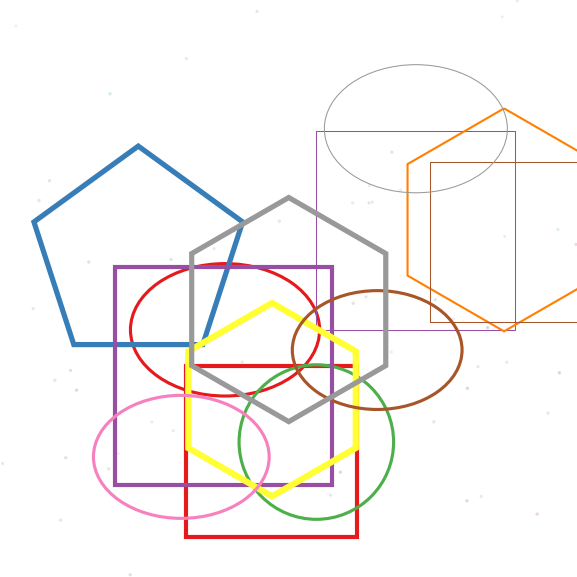[{"shape": "oval", "thickness": 1.5, "radius": 0.82, "center": [0.39, 0.428]}, {"shape": "square", "thickness": 2, "radius": 0.74, "center": [0.47, 0.217]}, {"shape": "pentagon", "thickness": 2.5, "radius": 0.95, "center": [0.239, 0.556]}, {"shape": "circle", "thickness": 1.5, "radius": 0.67, "center": [0.548, 0.234]}, {"shape": "square", "thickness": 0.5, "radius": 0.86, "center": [0.719, 0.6]}, {"shape": "square", "thickness": 2, "radius": 0.94, "center": [0.387, 0.348]}, {"shape": "hexagon", "thickness": 1, "radius": 0.97, "center": [0.873, 0.618]}, {"shape": "hexagon", "thickness": 3, "radius": 0.84, "center": [0.471, 0.307]}, {"shape": "square", "thickness": 0.5, "radius": 0.7, "center": [0.884, 0.58]}, {"shape": "oval", "thickness": 1.5, "radius": 0.73, "center": [0.653, 0.393]}, {"shape": "oval", "thickness": 1.5, "radius": 0.76, "center": [0.314, 0.208]}, {"shape": "oval", "thickness": 0.5, "radius": 0.79, "center": [0.72, 0.776]}, {"shape": "hexagon", "thickness": 2.5, "radius": 0.97, "center": [0.5, 0.463]}]